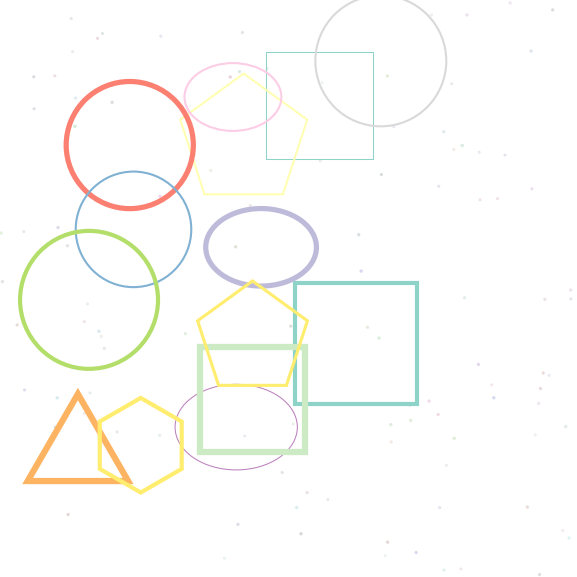[{"shape": "square", "thickness": 0.5, "radius": 0.46, "center": [0.554, 0.817]}, {"shape": "square", "thickness": 2, "radius": 0.53, "center": [0.617, 0.404]}, {"shape": "pentagon", "thickness": 1, "radius": 0.58, "center": [0.422, 0.756]}, {"shape": "oval", "thickness": 2.5, "radius": 0.48, "center": [0.452, 0.571]}, {"shape": "circle", "thickness": 2.5, "radius": 0.55, "center": [0.225, 0.748]}, {"shape": "circle", "thickness": 1, "radius": 0.5, "center": [0.231, 0.602]}, {"shape": "triangle", "thickness": 3, "radius": 0.5, "center": [0.135, 0.216]}, {"shape": "circle", "thickness": 2, "radius": 0.6, "center": [0.154, 0.48]}, {"shape": "oval", "thickness": 1, "radius": 0.42, "center": [0.403, 0.831]}, {"shape": "circle", "thickness": 1, "radius": 0.57, "center": [0.659, 0.894]}, {"shape": "oval", "thickness": 0.5, "radius": 0.53, "center": [0.409, 0.26]}, {"shape": "square", "thickness": 3, "radius": 0.45, "center": [0.437, 0.308]}, {"shape": "hexagon", "thickness": 2, "radius": 0.41, "center": [0.244, 0.228]}, {"shape": "pentagon", "thickness": 1.5, "radius": 0.5, "center": [0.437, 0.413]}]